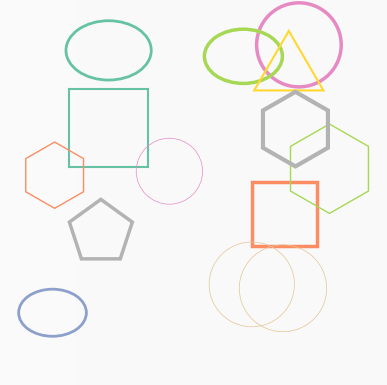[{"shape": "square", "thickness": 1.5, "radius": 0.51, "center": [0.28, 0.667]}, {"shape": "oval", "thickness": 2, "radius": 0.55, "center": [0.28, 0.869]}, {"shape": "hexagon", "thickness": 1, "radius": 0.43, "center": [0.141, 0.545]}, {"shape": "square", "thickness": 2.5, "radius": 0.42, "center": [0.735, 0.444]}, {"shape": "oval", "thickness": 2, "radius": 0.44, "center": [0.136, 0.188]}, {"shape": "circle", "thickness": 0.5, "radius": 0.43, "center": [0.437, 0.555]}, {"shape": "circle", "thickness": 2.5, "radius": 0.55, "center": [0.771, 0.883]}, {"shape": "hexagon", "thickness": 1, "radius": 0.58, "center": [0.85, 0.562]}, {"shape": "oval", "thickness": 2.5, "radius": 0.5, "center": [0.628, 0.854]}, {"shape": "triangle", "thickness": 1.5, "radius": 0.52, "center": [0.745, 0.817]}, {"shape": "circle", "thickness": 0.5, "radius": 0.56, "center": [0.73, 0.251]}, {"shape": "circle", "thickness": 0.5, "radius": 0.55, "center": [0.65, 0.261]}, {"shape": "pentagon", "thickness": 2.5, "radius": 0.43, "center": [0.26, 0.397]}, {"shape": "hexagon", "thickness": 3, "radius": 0.48, "center": [0.762, 0.665]}]